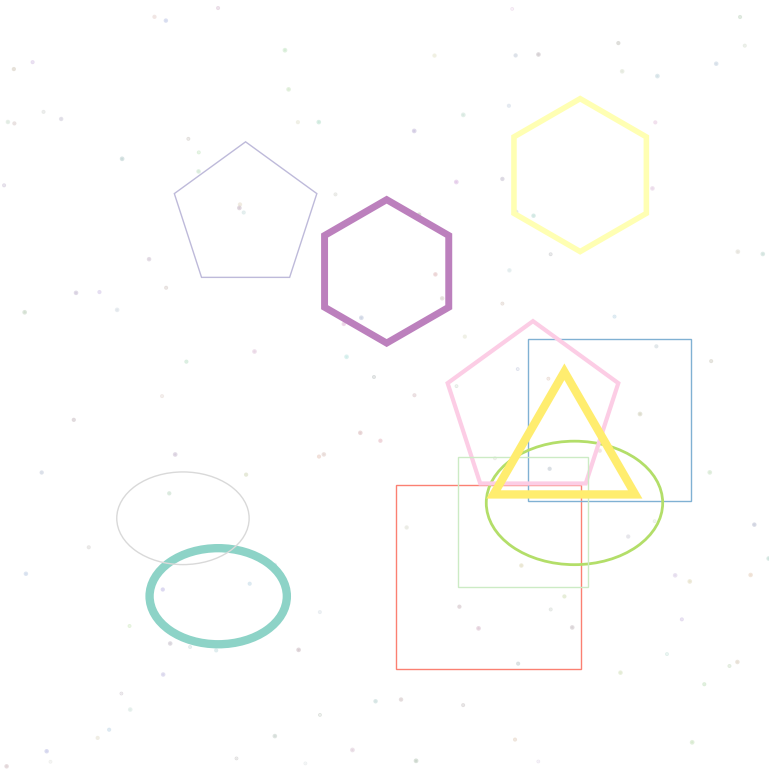[{"shape": "oval", "thickness": 3, "radius": 0.45, "center": [0.283, 0.226]}, {"shape": "hexagon", "thickness": 2, "radius": 0.5, "center": [0.753, 0.773]}, {"shape": "pentagon", "thickness": 0.5, "radius": 0.49, "center": [0.319, 0.719]}, {"shape": "square", "thickness": 0.5, "radius": 0.6, "center": [0.634, 0.251]}, {"shape": "square", "thickness": 0.5, "radius": 0.53, "center": [0.791, 0.455]}, {"shape": "oval", "thickness": 1, "radius": 0.57, "center": [0.746, 0.347]}, {"shape": "pentagon", "thickness": 1.5, "radius": 0.58, "center": [0.692, 0.466]}, {"shape": "oval", "thickness": 0.5, "radius": 0.43, "center": [0.238, 0.327]}, {"shape": "hexagon", "thickness": 2.5, "radius": 0.47, "center": [0.502, 0.648]}, {"shape": "square", "thickness": 0.5, "radius": 0.42, "center": [0.679, 0.322]}, {"shape": "triangle", "thickness": 3, "radius": 0.53, "center": [0.733, 0.411]}]